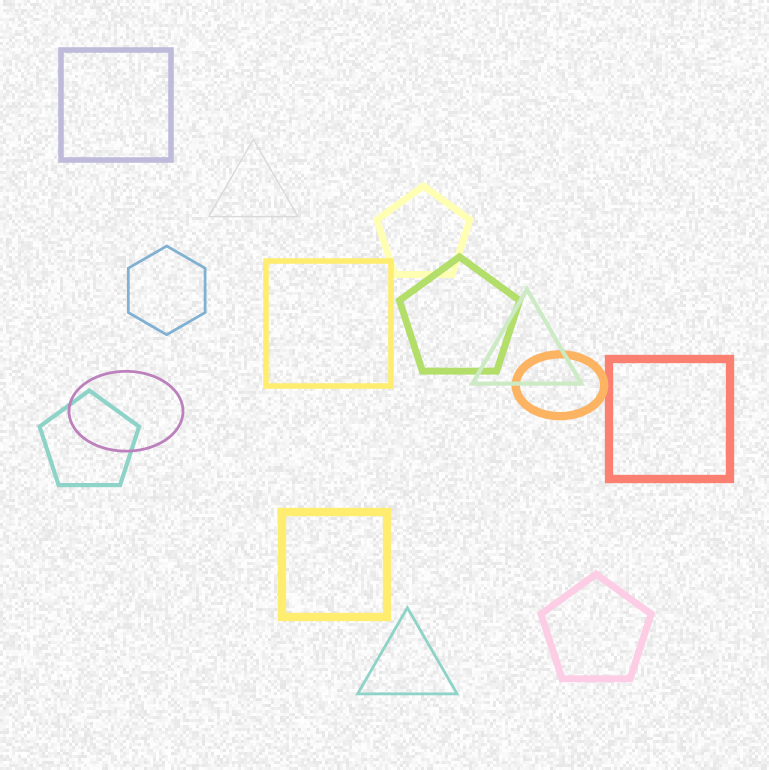[{"shape": "triangle", "thickness": 1, "radius": 0.37, "center": [0.529, 0.136]}, {"shape": "pentagon", "thickness": 1.5, "radius": 0.34, "center": [0.116, 0.425]}, {"shape": "pentagon", "thickness": 2.5, "radius": 0.32, "center": [0.55, 0.695]}, {"shape": "square", "thickness": 2, "radius": 0.36, "center": [0.15, 0.863]}, {"shape": "square", "thickness": 3, "radius": 0.39, "center": [0.869, 0.456]}, {"shape": "hexagon", "thickness": 1, "radius": 0.29, "center": [0.216, 0.623]}, {"shape": "oval", "thickness": 3, "radius": 0.29, "center": [0.727, 0.5]}, {"shape": "pentagon", "thickness": 2.5, "radius": 0.41, "center": [0.597, 0.584]}, {"shape": "pentagon", "thickness": 2.5, "radius": 0.38, "center": [0.774, 0.179]}, {"shape": "triangle", "thickness": 0.5, "radius": 0.33, "center": [0.329, 0.752]}, {"shape": "oval", "thickness": 1, "radius": 0.37, "center": [0.164, 0.466]}, {"shape": "triangle", "thickness": 1.5, "radius": 0.41, "center": [0.684, 0.543]}, {"shape": "square", "thickness": 2, "radius": 0.41, "center": [0.427, 0.58]}, {"shape": "square", "thickness": 3, "radius": 0.34, "center": [0.435, 0.266]}]